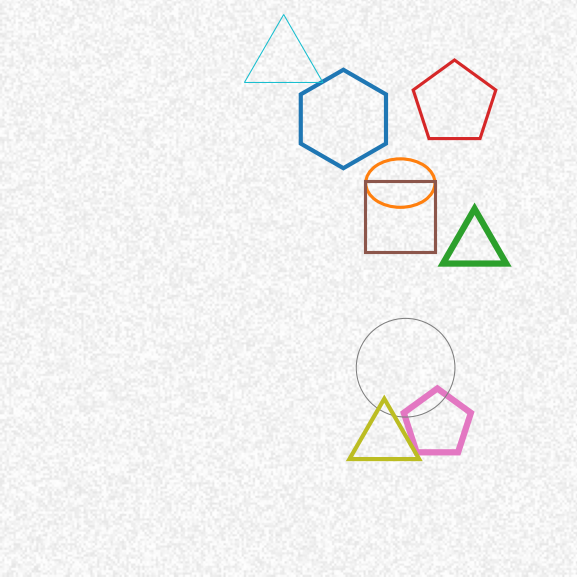[{"shape": "hexagon", "thickness": 2, "radius": 0.43, "center": [0.595, 0.793]}, {"shape": "oval", "thickness": 1.5, "radius": 0.3, "center": [0.693, 0.682]}, {"shape": "triangle", "thickness": 3, "radius": 0.32, "center": [0.822, 0.574]}, {"shape": "pentagon", "thickness": 1.5, "radius": 0.38, "center": [0.787, 0.82]}, {"shape": "square", "thickness": 1.5, "radius": 0.31, "center": [0.692, 0.624]}, {"shape": "pentagon", "thickness": 3, "radius": 0.31, "center": [0.757, 0.265]}, {"shape": "circle", "thickness": 0.5, "radius": 0.43, "center": [0.702, 0.362]}, {"shape": "triangle", "thickness": 2, "radius": 0.35, "center": [0.665, 0.239]}, {"shape": "triangle", "thickness": 0.5, "radius": 0.39, "center": [0.491, 0.896]}]